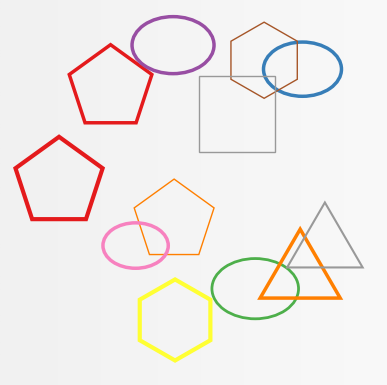[{"shape": "pentagon", "thickness": 3, "radius": 0.59, "center": [0.152, 0.526]}, {"shape": "pentagon", "thickness": 2.5, "radius": 0.56, "center": [0.285, 0.772]}, {"shape": "oval", "thickness": 2.5, "radius": 0.5, "center": [0.781, 0.82]}, {"shape": "oval", "thickness": 2, "radius": 0.56, "center": [0.659, 0.25]}, {"shape": "oval", "thickness": 2.5, "radius": 0.53, "center": [0.447, 0.883]}, {"shape": "triangle", "thickness": 2.5, "radius": 0.6, "center": [0.775, 0.285]}, {"shape": "pentagon", "thickness": 1, "radius": 0.54, "center": [0.449, 0.427]}, {"shape": "hexagon", "thickness": 3, "radius": 0.53, "center": [0.452, 0.169]}, {"shape": "hexagon", "thickness": 1, "radius": 0.49, "center": [0.682, 0.844]}, {"shape": "oval", "thickness": 2.5, "radius": 0.42, "center": [0.35, 0.362]}, {"shape": "square", "thickness": 1, "radius": 0.49, "center": [0.611, 0.704]}, {"shape": "triangle", "thickness": 1.5, "radius": 0.56, "center": [0.838, 0.362]}]